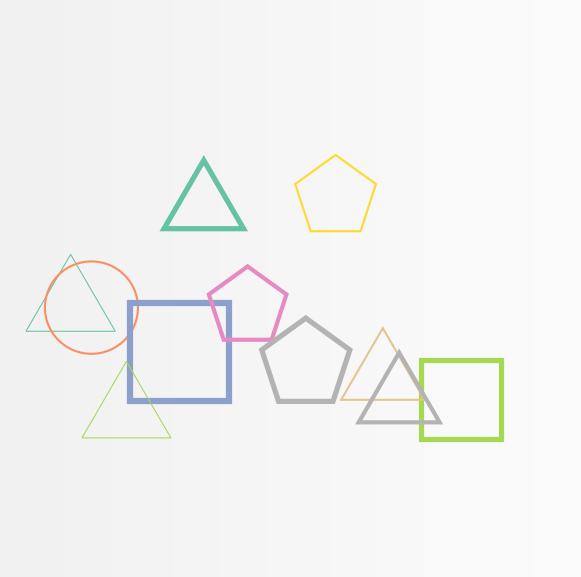[{"shape": "triangle", "thickness": 0.5, "radius": 0.44, "center": [0.121, 0.47]}, {"shape": "triangle", "thickness": 2.5, "radius": 0.4, "center": [0.351, 0.643]}, {"shape": "circle", "thickness": 1, "radius": 0.4, "center": [0.157, 0.466]}, {"shape": "square", "thickness": 3, "radius": 0.42, "center": [0.309, 0.389]}, {"shape": "pentagon", "thickness": 2, "radius": 0.35, "center": [0.426, 0.468]}, {"shape": "square", "thickness": 2.5, "radius": 0.34, "center": [0.793, 0.307]}, {"shape": "triangle", "thickness": 0.5, "radius": 0.44, "center": [0.218, 0.285]}, {"shape": "pentagon", "thickness": 1, "radius": 0.37, "center": [0.577, 0.658]}, {"shape": "triangle", "thickness": 1, "radius": 0.41, "center": [0.659, 0.348]}, {"shape": "pentagon", "thickness": 2.5, "radius": 0.4, "center": [0.526, 0.369]}, {"shape": "triangle", "thickness": 2, "radius": 0.4, "center": [0.687, 0.308]}]